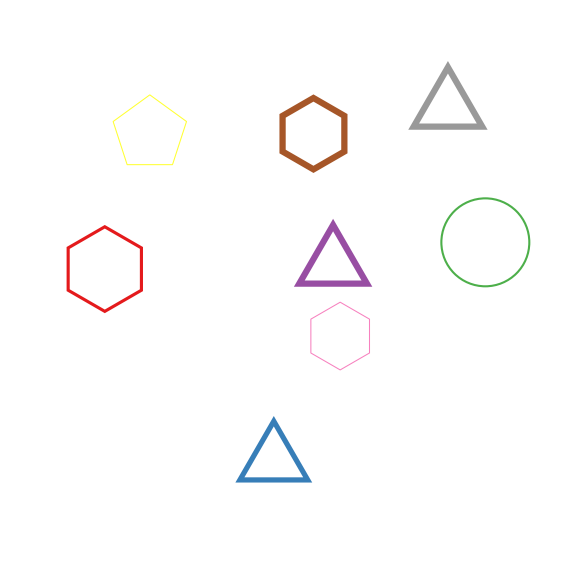[{"shape": "hexagon", "thickness": 1.5, "radius": 0.37, "center": [0.181, 0.533]}, {"shape": "triangle", "thickness": 2.5, "radius": 0.34, "center": [0.474, 0.202]}, {"shape": "circle", "thickness": 1, "radius": 0.38, "center": [0.84, 0.58]}, {"shape": "triangle", "thickness": 3, "radius": 0.34, "center": [0.577, 0.542]}, {"shape": "pentagon", "thickness": 0.5, "radius": 0.33, "center": [0.259, 0.768]}, {"shape": "hexagon", "thickness": 3, "radius": 0.31, "center": [0.543, 0.768]}, {"shape": "hexagon", "thickness": 0.5, "radius": 0.29, "center": [0.589, 0.417]}, {"shape": "triangle", "thickness": 3, "radius": 0.34, "center": [0.776, 0.814]}]